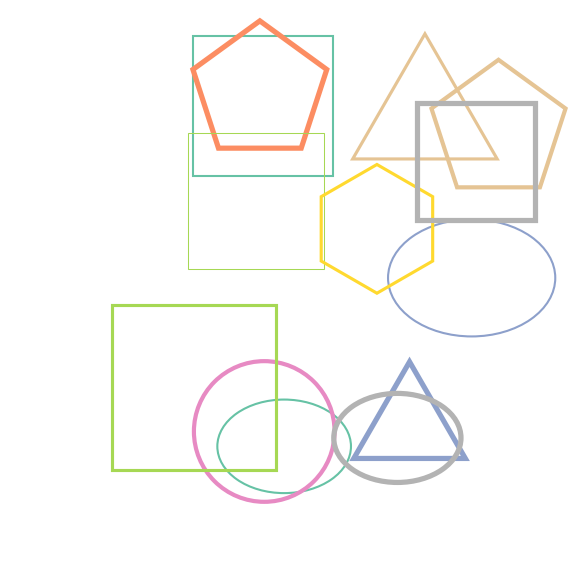[{"shape": "square", "thickness": 1, "radius": 0.61, "center": [0.455, 0.816]}, {"shape": "oval", "thickness": 1, "radius": 0.58, "center": [0.492, 0.226]}, {"shape": "pentagon", "thickness": 2.5, "radius": 0.61, "center": [0.45, 0.841]}, {"shape": "oval", "thickness": 1, "radius": 0.72, "center": [0.817, 0.518]}, {"shape": "triangle", "thickness": 2.5, "radius": 0.56, "center": [0.709, 0.261]}, {"shape": "circle", "thickness": 2, "radius": 0.61, "center": [0.458, 0.252]}, {"shape": "square", "thickness": 1.5, "radius": 0.71, "center": [0.336, 0.328]}, {"shape": "square", "thickness": 0.5, "radius": 0.59, "center": [0.444, 0.652]}, {"shape": "hexagon", "thickness": 1.5, "radius": 0.56, "center": [0.653, 0.603]}, {"shape": "pentagon", "thickness": 2, "radius": 0.61, "center": [0.863, 0.774]}, {"shape": "triangle", "thickness": 1.5, "radius": 0.72, "center": [0.736, 0.796]}, {"shape": "oval", "thickness": 2.5, "radius": 0.55, "center": [0.688, 0.241]}, {"shape": "square", "thickness": 2.5, "radius": 0.51, "center": [0.824, 0.72]}]